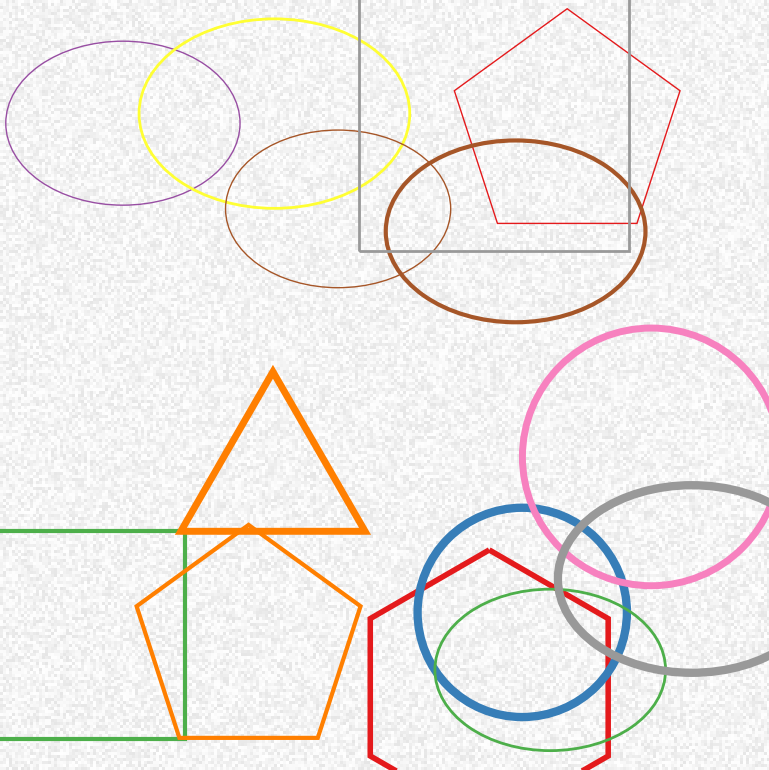[{"shape": "pentagon", "thickness": 0.5, "radius": 0.77, "center": [0.737, 0.835]}, {"shape": "hexagon", "thickness": 2, "radius": 0.89, "center": [0.635, 0.107]}, {"shape": "circle", "thickness": 3, "radius": 0.68, "center": [0.678, 0.205]}, {"shape": "square", "thickness": 1.5, "radius": 0.68, "center": [0.106, 0.175]}, {"shape": "oval", "thickness": 1, "radius": 0.75, "center": [0.715, 0.13]}, {"shape": "oval", "thickness": 0.5, "radius": 0.76, "center": [0.16, 0.84]}, {"shape": "pentagon", "thickness": 1.5, "radius": 0.76, "center": [0.323, 0.165]}, {"shape": "triangle", "thickness": 2.5, "radius": 0.69, "center": [0.354, 0.379]}, {"shape": "oval", "thickness": 1, "radius": 0.88, "center": [0.356, 0.852]}, {"shape": "oval", "thickness": 0.5, "radius": 0.73, "center": [0.439, 0.729]}, {"shape": "oval", "thickness": 1.5, "radius": 0.84, "center": [0.67, 0.7]}, {"shape": "circle", "thickness": 2.5, "radius": 0.84, "center": [0.846, 0.407]}, {"shape": "square", "thickness": 1, "radius": 0.88, "center": [0.642, 0.849]}, {"shape": "oval", "thickness": 3, "radius": 0.87, "center": [0.899, 0.248]}]